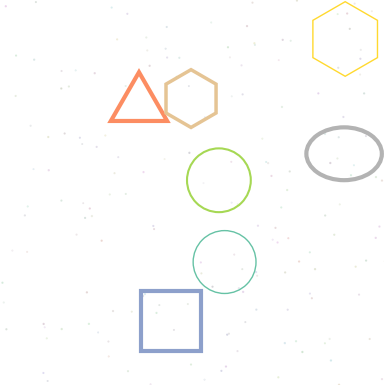[{"shape": "circle", "thickness": 1, "radius": 0.41, "center": [0.583, 0.319]}, {"shape": "triangle", "thickness": 3, "radius": 0.42, "center": [0.361, 0.728]}, {"shape": "square", "thickness": 3, "radius": 0.39, "center": [0.445, 0.166]}, {"shape": "circle", "thickness": 1.5, "radius": 0.41, "center": [0.569, 0.532]}, {"shape": "hexagon", "thickness": 1, "radius": 0.48, "center": [0.897, 0.899]}, {"shape": "hexagon", "thickness": 2.5, "radius": 0.38, "center": [0.496, 0.744]}, {"shape": "oval", "thickness": 3, "radius": 0.49, "center": [0.894, 0.601]}]